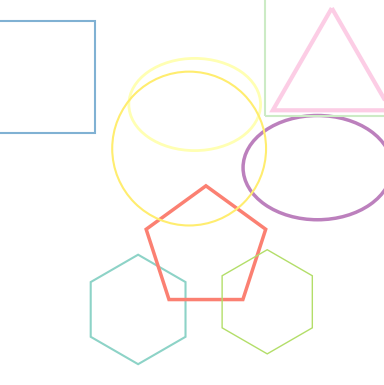[{"shape": "hexagon", "thickness": 1.5, "radius": 0.71, "center": [0.359, 0.196]}, {"shape": "oval", "thickness": 2, "radius": 0.86, "center": [0.506, 0.729]}, {"shape": "pentagon", "thickness": 2.5, "radius": 0.82, "center": [0.535, 0.354]}, {"shape": "square", "thickness": 1.5, "radius": 0.73, "center": [0.101, 0.8]}, {"shape": "hexagon", "thickness": 1, "radius": 0.68, "center": [0.694, 0.216]}, {"shape": "triangle", "thickness": 3, "radius": 0.88, "center": [0.862, 0.802]}, {"shape": "oval", "thickness": 2.5, "radius": 0.97, "center": [0.825, 0.565]}, {"shape": "square", "thickness": 1.5, "radius": 0.94, "center": [0.876, 0.887]}, {"shape": "circle", "thickness": 1.5, "radius": 1.0, "center": [0.491, 0.614]}]